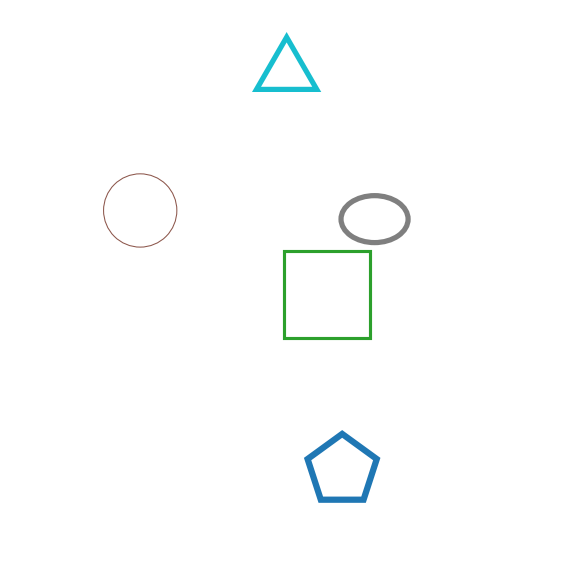[{"shape": "pentagon", "thickness": 3, "radius": 0.31, "center": [0.593, 0.185]}, {"shape": "square", "thickness": 1.5, "radius": 0.37, "center": [0.567, 0.489]}, {"shape": "circle", "thickness": 0.5, "radius": 0.32, "center": [0.243, 0.635]}, {"shape": "oval", "thickness": 2.5, "radius": 0.29, "center": [0.649, 0.62]}, {"shape": "triangle", "thickness": 2.5, "radius": 0.3, "center": [0.496, 0.874]}]